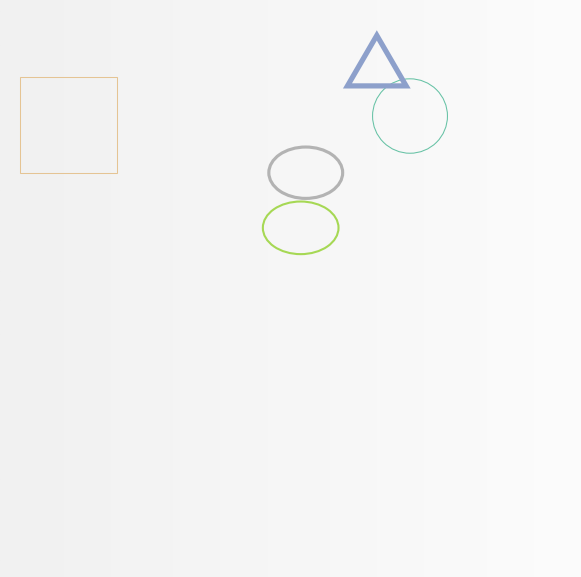[{"shape": "circle", "thickness": 0.5, "radius": 0.32, "center": [0.705, 0.798]}, {"shape": "triangle", "thickness": 2.5, "radius": 0.29, "center": [0.648, 0.88]}, {"shape": "oval", "thickness": 1, "radius": 0.33, "center": [0.517, 0.605]}, {"shape": "square", "thickness": 0.5, "radius": 0.42, "center": [0.118, 0.783]}, {"shape": "oval", "thickness": 1.5, "radius": 0.32, "center": [0.526, 0.7]}]